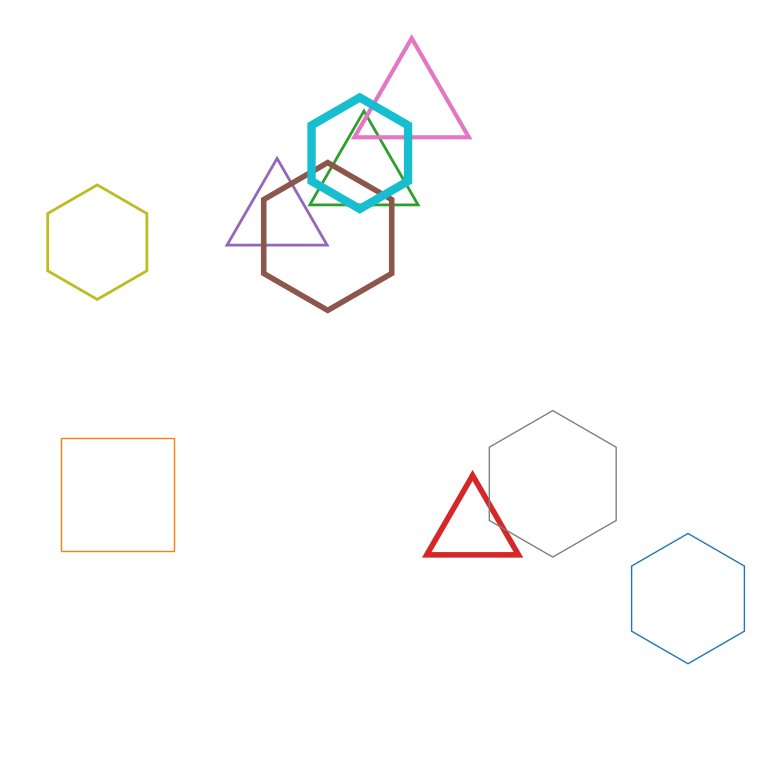[{"shape": "hexagon", "thickness": 0.5, "radius": 0.42, "center": [0.894, 0.223]}, {"shape": "square", "thickness": 0.5, "radius": 0.37, "center": [0.153, 0.358]}, {"shape": "triangle", "thickness": 1, "radius": 0.41, "center": [0.473, 0.775]}, {"shape": "triangle", "thickness": 2, "radius": 0.34, "center": [0.614, 0.314]}, {"shape": "triangle", "thickness": 1, "radius": 0.38, "center": [0.36, 0.719]}, {"shape": "hexagon", "thickness": 2, "radius": 0.48, "center": [0.426, 0.693]}, {"shape": "triangle", "thickness": 1.5, "radius": 0.43, "center": [0.535, 0.865]}, {"shape": "hexagon", "thickness": 0.5, "radius": 0.48, "center": [0.718, 0.372]}, {"shape": "hexagon", "thickness": 1, "radius": 0.37, "center": [0.126, 0.685]}, {"shape": "hexagon", "thickness": 3, "radius": 0.36, "center": [0.467, 0.801]}]